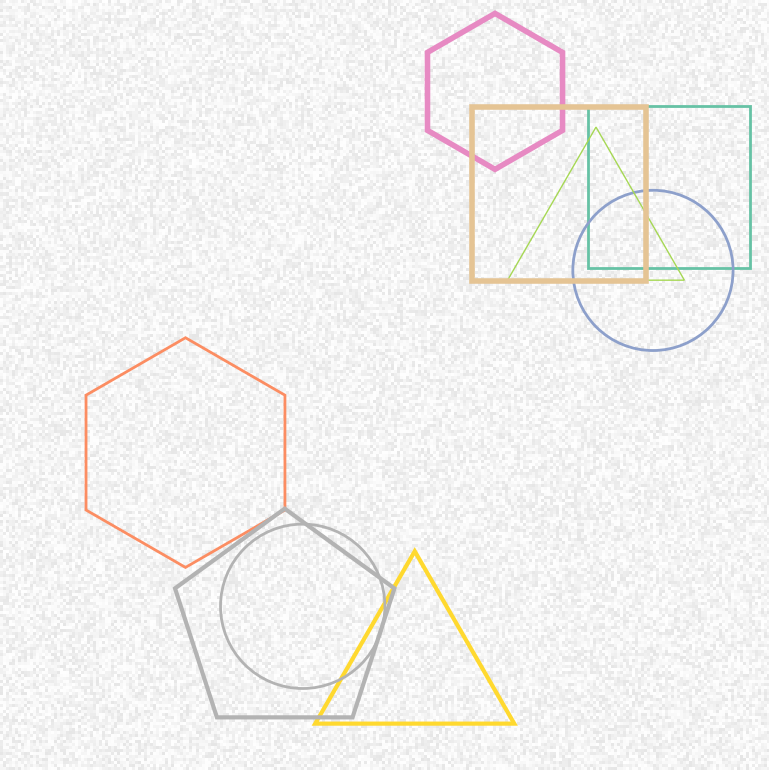[{"shape": "square", "thickness": 1, "radius": 0.53, "center": [0.869, 0.757]}, {"shape": "hexagon", "thickness": 1, "radius": 0.75, "center": [0.241, 0.412]}, {"shape": "circle", "thickness": 1, "radius": 0.52, "center": [0.848, 0.649]}, {"shape": "hexagon", "thickness": 2, "radius": 0.51, "center": [0.643, 0.881]}, {"shape": "triangle", "thickness": 0.5, "radius": 0.66, "center": [0.774, 0.702]}, {"shape": "triangle", "thickness": 1.5, "radius": 0.75, "center": [0.539, 0.135]}, {"shape": "square", "thickness": 2, "radius": 0.56, "center": [0.726, 0.748]}, {"shape": "circle", "thickness": 1, "radius": 0.53, "center": [0.393, 0.213]}, {"shape": "pentagon", "thickness": 1.5, "radius": 0.75, "center": [0.37, 0.19]}]